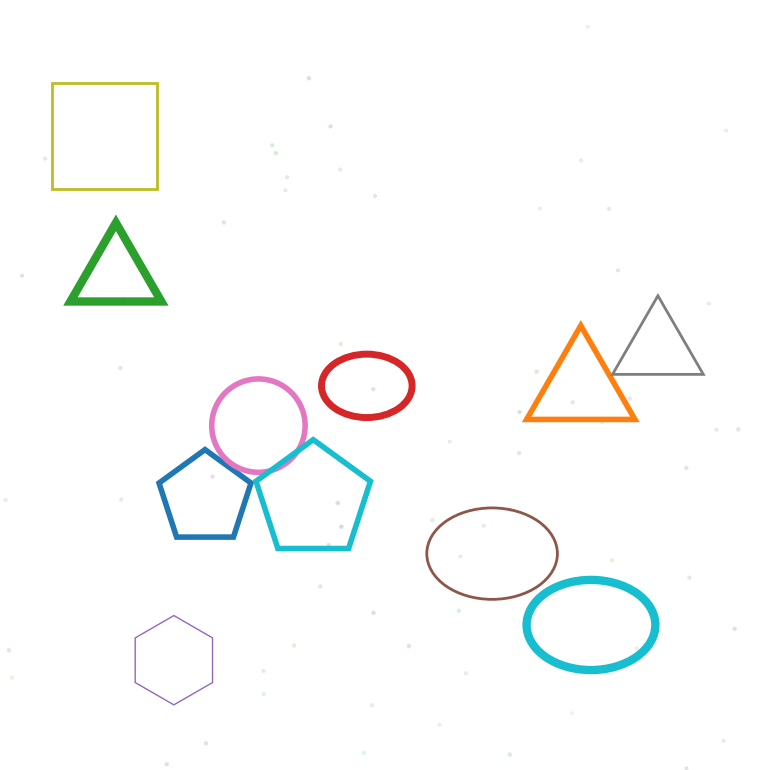[{"shape": "pentagon", "thickness": 2, "radius": 0.31, "center": [0.266, 0.353]}, {"shape": "triangle", "thickness": 2, "radius": 0.41, "center": [0.754, 0.496]}, {"shape": "triangle", "thickness": 3, "radius": 0.34, "center": [0.151, 0.643]}, {"shape": "oval", "thickness": 2.5, "radius": 0.29, "center": [0.476, 0.499]}, {"shape": "hexagon", "thickness": 0.5, "radius": 0.29, "center": [0.226, 0.143]}, {"shape": "oval", "thickness": 1, "radius": 0.42, "center": [0.639, 0.281]}, {"shape": "circle", "thickness": 2, "radius": 0.3, "center": [0.336, 0.447]}, {"shape": "triangle", "thickness": 1, "radius": 0.34, "center": [0.854, 0.548]}, {"shape": "square", "thickness": 1, "radius": 0.34, "center": [0.136, 0.823]}, {"shape": "oval", "thickness": 3, "radius": 0.42, "center": [0.767, 0.188]}, {"shape": "pentagon", "thickness": 2, "radius": 0.39, "center": [0.407, 0.351]}]